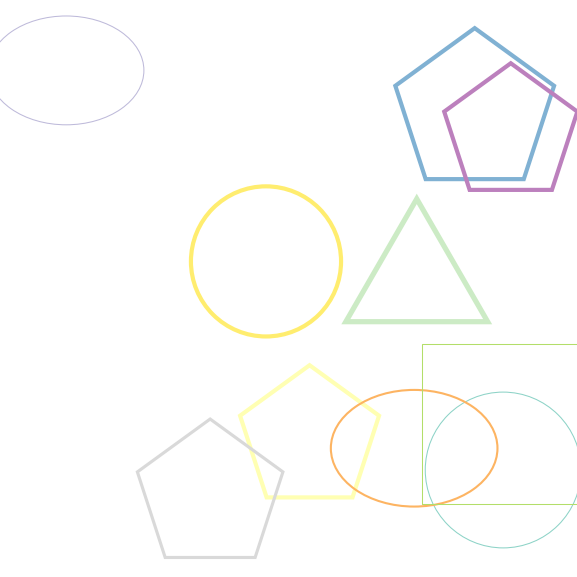[{"shape": "circle", "thickness": 0.5, "radius": 0.67, "center": [0.871, 0.185]}, {"shape": "pentagon", "thickness": 2, "radius": 0.63, "center": [0.536, 0.24]}, {"shape": "oval", "thickness": 0.5, "radius": 0.67, "center": [0.115, 0.877]}, {"shape": "pentagon", "thickness": 2, "radius": 0.72, "center": [0.822, 0.806]}, {"shape": "oval", "thickness": 1, "radius": 0.72, "center": [0.717, 0.223]}, {"shape": "square", "thickness": 0.5, "radius": 0.69, "center": [0.869, 0.265]}, {"shape": "pentagon", "thickness": 1.5, "radius": 0.66, "center": [0.364, 0.141]}, {"shape": "pentagon", "thickness": 2, "radius": 0.61, "center": [0.884, 0.768]}, {"shape": "triangle", "thickness": 2.5, "radius": 0.71, "center": [0.722, 0.513]}, {"shape": "circle", "thickness": 2, "radius": 0.65, "center": [0.461, 0.546]}]